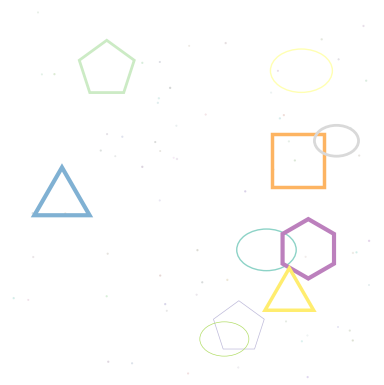[{"shape": "oval", "thickness": 1, "radius": 0.39, "center": [0.692, 0.351]}, {"shape": "oval", "thickness": 1, "radius": 0.4, "center": [0.783, 0.816]}, {"shape": "pentagon", "thickness": 0.5, "radius": 0.35, "center": [0.62, 0.15]}, {"shape": "triangle", "thickness": 3, "radius": 0.41, "center": [0.161, 0.482]}, {"shape": "square", "thickness": 2.5, "radius": 0.34, "center": [0.774, 0.583]}, {"shape": "oval", "thickness": 0.5, "radius": 0.32, "center": [0.583, 0.12]}, {"shape": "oval", "thickness": 2, "radius": 0.29, "center": [0.874, 0.634]}, {"shape": "hexagon", "thickness": 3, "radius": 0.39, "center": [0.801, 0.354]}, {"shape": "pentagon", "thickness": 2, "radius": 0.38, "center": [0.277, 0.82]}, {"shape": "triangle", "thickness": 2.5, "radius": 0.36, "center": [0.751, 0.231]}]